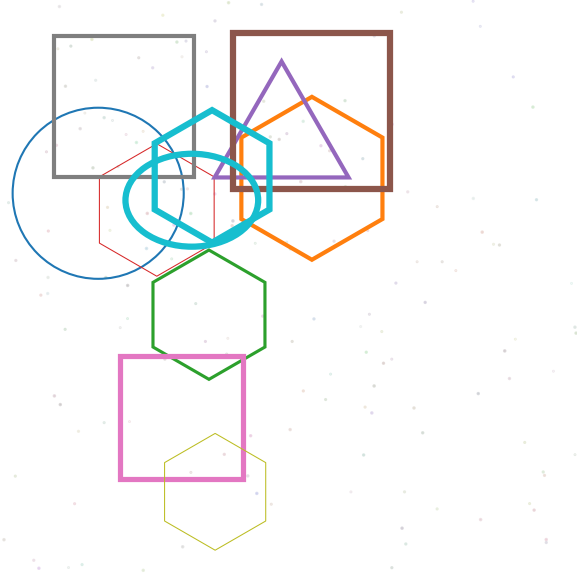[{"shape": "circle", "thickness": 1, "radius": 0.74, "center": [0.17, 0.664]}, {"shape": "hexagon", "thickness": 2, "radius": 0.71, "center": [0.54, 0.69]}, {"shape": "hexagon", "thickness": 1.5, "radius": 0.56, "center": [0.362, 0.454]}, {"shape": "hexagon", "thickness": 0.5, "radius": 0.57, "center": [0.271, 0.636]}, {"shape": "triangle", "thickness": 2, "radius": 0.67, "center": [0.488, 0.759]}, {"shape": "square", "thickness": 3, "radius": 0.68, "center": [0.539, 0.807]}, {"shape": "square", "thickness": 2.5, "radius": 0.53, "center": [0.314, 0.277]}, {"shape": "square", "thickness": 2, "radius": 0.61, "center": [0.214, 0.815]}, {"shape": "hexagon", "thickness": 0.5, "radius": 0.51, "center": [0.373, 0.148]}, {"shape": "hexagon", "thickness": 3, "radius": 0.57, "center": [0.367, 0.694]}, {"shape": "oval", "thickness": 3, "radius": 0.57, "center": [0.332, 0.652]}]